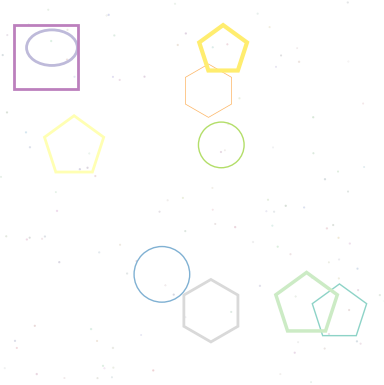[{"shape": "pentagon", "thickness": 1, "radius": 0.37, "center": [0.882, 0.188]}, {"shape": "pentagon", "thickness": 2, "radius": 0.4, "center": [0.192, 0.619]}, {"shape": "oval", "thickness": 2, "radius": 0.33, "center": [0.135, 0.876]}, {"shape": "circle", "thickness": 1, "radius": 0.36, "center": [0.42, 0.287]}, {"shape": "hexagon", "thickness": 0.5, "radius": 0.35, "center": [0.542, 0.764]}, {"shape": "circle", "thickness": 1, "radius": 0.3, "center": [0.575, 0.624]}, {"shape": "hexagon", "thickness": 2, "radius": 0.41, "center": [0.548, 0.193]}, {"shape": "square", "thickness": 2, "radius": 0.42, "center": [0.119, 0.851]}, {"shape": "pentagon", "thickness": 2.5, "radius": 0.42, "center": [0.796, 0.208]}, {"shape": "pentagon", "thickness": 3, "radius": 0.33, "center": [0.58, 0.87]}]